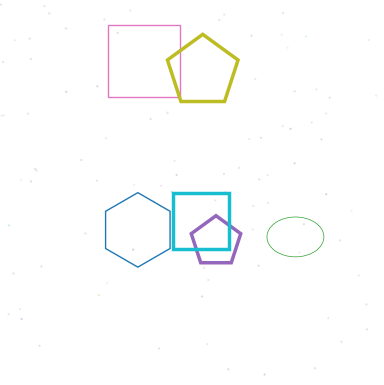[{"shape": "hexagon", "thickness": 1, "radius": 0.48, "center": [0.358, 0.403]}, {"shape": "oval", "thickness": 0.5, "radius": 0.37, "center": [0.767, 0.385]}, {"shape": "pentagon", "thickness": 2.5, "radius": 0.34, "center": [0.561, 0.372]}, {"shape": "square", "thickness": 1, "radius": 0.46, "center": [0.375, 0.842]}, {"shape": "pentagon", "thickness": 2.5, "radius": 0.48, "center": [0.527, 0.814]}, {"shape": "square", "thickness": 2.5, "radius": 0.36, "center": [0.523, 0.426]}]